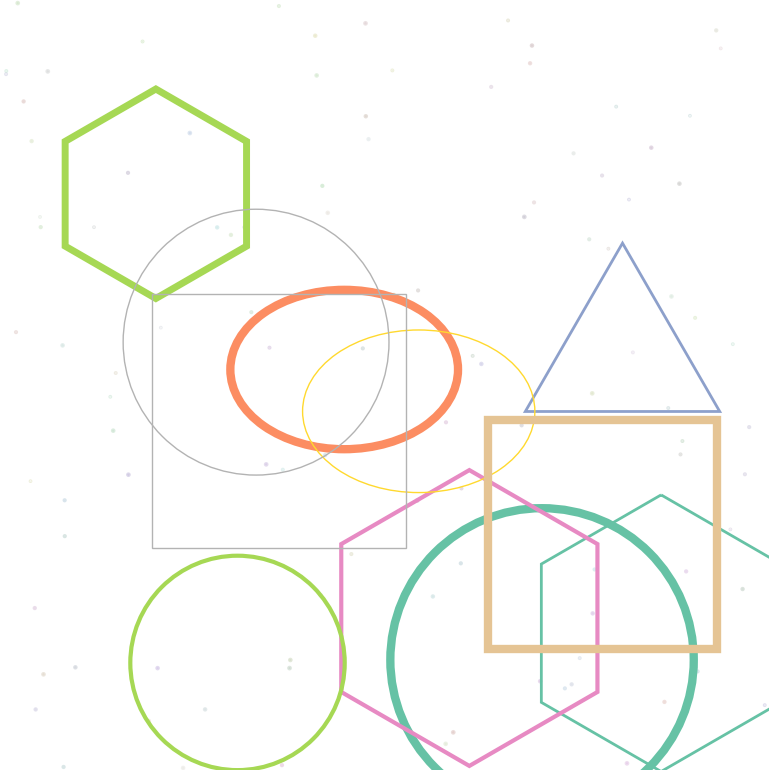[{"shape": "circle", "thickness": 3, "radius": 0.99, "center": [0.704, 0.143]}, {"shape": "hexagon", "thickness": 1, "radius": 0.9, "center": [0.859, 0.178]}, {"shape": "oval", "thickness": 3, "radius": 0.74, "center": [0.447, 0.52]}, {"shape": "triangle", "thickness": 1, "radius": 0.73, "center": [0.808, 0.538]}, {"shape": "hexagon", "thickness": 1.5, "radius": 0.96, "center": [0.61, 0.197]}, {"shape": "hexagon", "thickness": 2.5, "radius": 0.68, "center": [0.202, 0.748]}, {"shape": "circle", "thickness": 1.5, "radius": 0.7, "center": [0.308, 0.139]}, {"shape": "oval", "thickness": 0.5, "radius": 0.75, "center": [0.544, 0.466]}, {"shape": "square", "thickness": 3, "radius": 0.74, "center": [0.782, 0.306]}, {"shape": "square", "thickness": 0.5, "radius": 0.82, "center": [0.362, 0.453]}, {"shape": "circle", "thickness": 0.5, "radius": 0.86, "center": [0.333, 0.556]}]